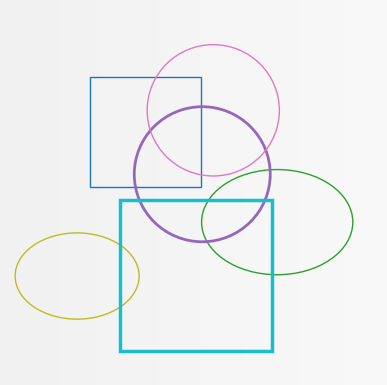[{"shape": "square", "thickness": 1, "radius": 0.71, "center": [0.375, 0.657]}, {"shape": "oval", "thickness": 1, "radius": 0.98, "center": [0.715, 0.423]}, {"shape": "circle", "thickness": 2, "radius": 0.88, "center": [0.522, 0.547]}, {"shape": "circle", "thickness": 1, "radius": 0.85, "center": [0.55, 0.713]}, {"shape": "oval", "thickness": 1, "radius": 0.8, "center": [0.199, 0.283]}, {"shape": "square", "thickness": 2.5, "radius": 0.98, "center": [0.506, 0.285]}]